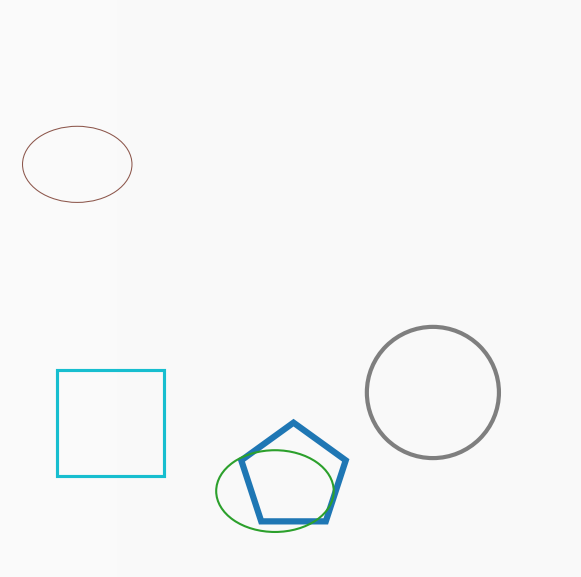[{"shape": "pentagon", "thickness": 3, "radius": 0.47, "center": [0.505, 0.173]}, {"shape": "oval", "thickness": 1, "radius": 0.51, "center": [0.473, 0.149]}, {"shape": "oval", "thickness": 0.5, "radius": 0.47, "center": [0.133, 0.715]}, {"shape": "circle", "thickness": 2, "radius": 0.57, "center": [0.745, 0.32]}, {"shape": "square", "thickness": 1.5, "radius": 0.46, "center": [0.19, 0.267]}]